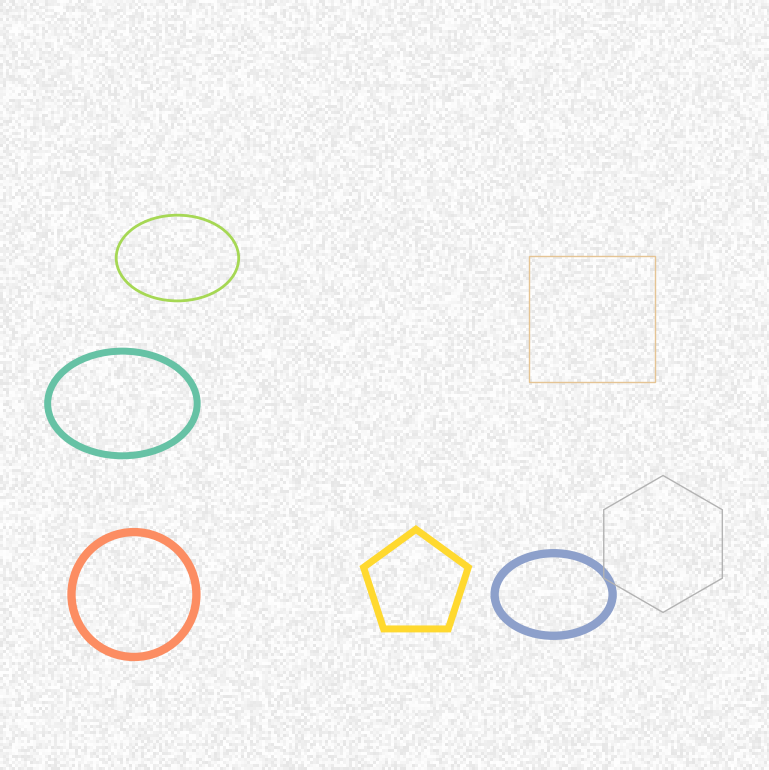[{"shape": "oval", "thickness": 2.5, "radius": 0.49, "center": [0.159, 0.476]}, {"shape": "circle", "thickness": 3, "radius": 0.41, "center": [0.174, 0.228]}, {"shape": "oval", "thickness": 3, "radius": 0.38, "center": [0.719, 0.228]}, {"shape": "oval", "thickness": 1, "radius": 0.4, "center": [0.23, 0.665]}, {"shape": "pentagon", "thickness": 2.5, "radius": 0.36, "center": [0.54, 0.241]}, {"shape": "square", "thickness": 0.5, "radius": 0.41, "center": [0.769, 0.586]}, {"shape": "hexagon", "thickness": 0.5, "radius": 0.44, "center": [0.861, 0.294]}]